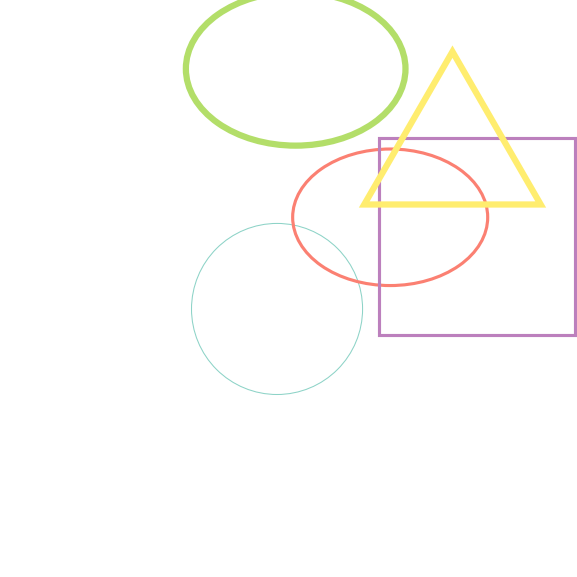[{"shape": "circle", "thickness": 0.5, "radius": 0.74, "center": [0.48, 0.464]}, {"shape": "oval", "thickness": 1.5, "radius": 0.84, "center": [0.676, 0.623]}, {"shape": "oval", "thickness": 3, "radius": 0.95, "center": [0.512, 0.88]}, {"shape": "square", "thickness": 1.5, "radius": 0.85, "center": [0.826, 0.589]}, {"shape": "triangle", "thickness": 3, "radius": 0.88, "center": [0.783, 0.733]}]